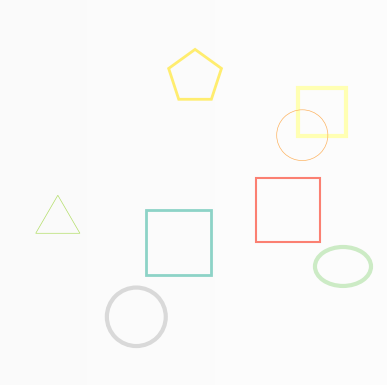[{"shape": "square", "thickness": 2, "radius": 0.42, "center": [0.46, 0.37]}, {"shape": "square", "thickness": 3, "radius": 0.31, "center": [0.831, 0.708]}, {"shape": "square", "thickness": 1.5, "radius": 0.42, "center": [0.743, 0.455]}, {"shape": "circle", "thickness": 0.5, "radius": 0.33, "center": [0.78, 0.649]}, {"shape": "triangle", "thickness": 0.5, "radius": 0.33, "center": [0.149, 0.427]}, {"shape": "circle", "thickness": 3, "radius": 0.38, "center": [0.352, 0.177]}, {"shape": "oval", "thickness": 3, "radius": 0.36, "center": [0.885, 0.308]}, {"shape": "pentagon", "thickness": 2, "radius": 0.36, "center": [0.503, 0.8]}]